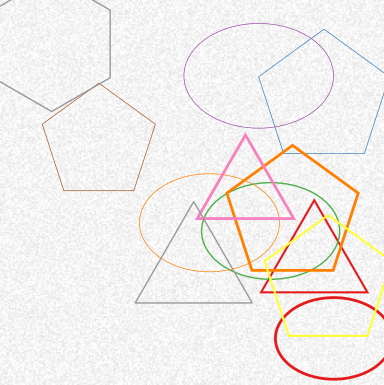[{"shape": "triangle", "thickness": 1.5, "radius": 0.8, "center": [0.816, 0.32]}, {"shape": "oval", "thickness": 2, "radius": 0.76, "center": [0.867, 0.121]}, {"shape": "pentagon", "thickness": 0.5, "radius": 0.89, "center": [0.842, 0.746]}, {"shape": "oval", "thickness": 1, "radius": 0.9, "center": [0.703, 0.4]}, {"shape": "oval", "thickness": 0.5, "radius": 0.97, "center": [0.672, 0.803]}, {"shape": "oval", "thickness": 0.5, "radius": 0.91, "center": [0.544, 0.421]}, {"shape": "pentagon", "thickness": 2, "radius": 0.9, "center": [0.76, 0.443]}, {"shape": "pentagon", "thickness": 1.5, "radius": 0.87, "center": [0.852, 0.268]}, {"shape": "pentagon", "thickness": 0.5, "radius": 0.77, "center": [0.257, 0.63]}, {"shape": "triangle", "thickness": 2, "radius": 0.72, "center": [0.638, 0.505]}, {"shape": "hexagon", "thickness": 1, "radius": 0.88, "center": [0.134, 0.886]}, {"shape": "triangle", "thickness": 1, "radius": 0.88, "center": [0.503, 0.301]}]